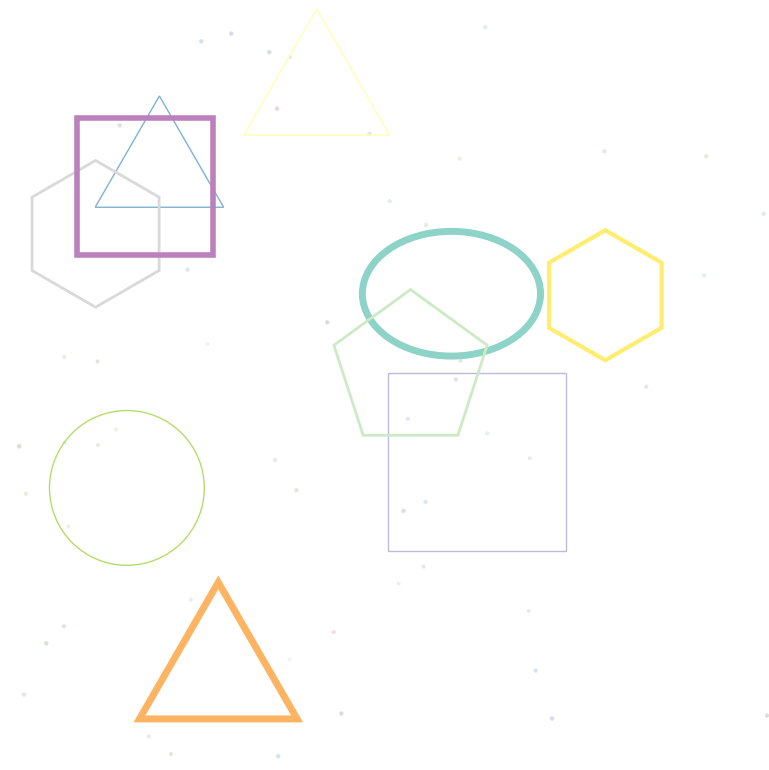[{"shape": "oval", "thickness": 2.5, "radius": 0.58, "center": [0.586, 0.619]}, {"shape": "triangle", "thickness": 0.5, "radius": 0.55, "center": [0.411, 0.879]}, {"shape": "square", "thickness": 0.5, "radius": 0.58, "center": [0.62, 0.4]}, {"shape": "triangle", "thickness": 0.5, "radius": 0.48, "center": [0.207, 0.779]}, {"shape": "triangle", "thickness": 2.5, "radius": 0.59, "center": [0.283, 0.125]}, {"shape": "circle", "thickness": 0.5, "radius": 0.5, "center": [0.165, 0.366]}, {"shape": "hexagon", "thickness": 1, "radius": 0.48, "center": [0.124, 0.696]}, {"shape": "square", "thickness": 2, "radius": 0.44, "center": [0.188, 0.758]}, {"shape": "pentagon", "thickness": 1, "radius": 0.52, "center": [0.533, 0.519]}, {"shape": "hexagon", "thickness": 1.5, "radius": 0.42, "center": [0.786, 0.617]}]